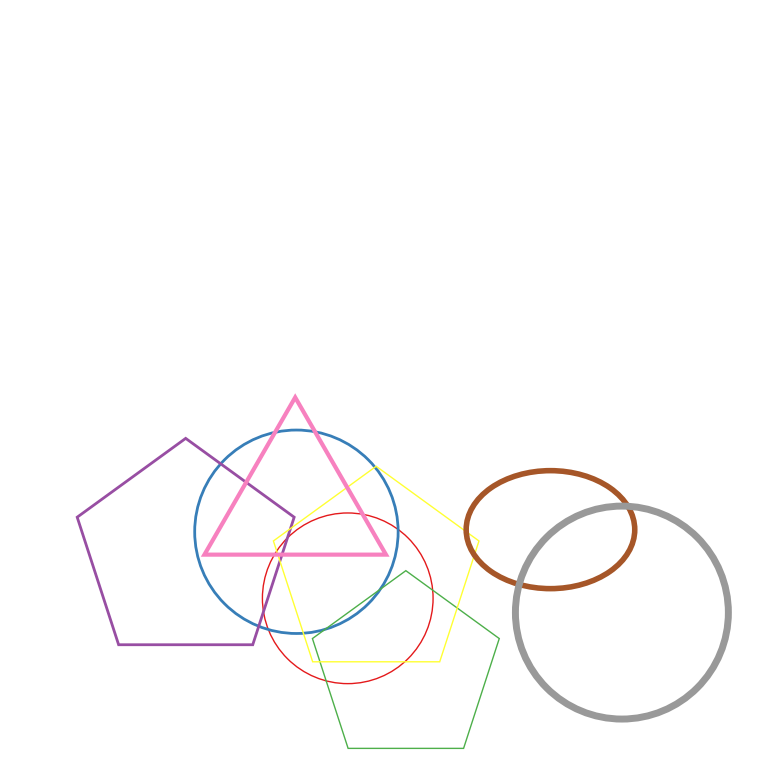[{"shape": "circle", "thickness": 0.5, "radius": 0.55, "center": [0.452, 0.223]}, {"shape": "circle", "thickness": 1, "radius": 0.66, "center": [0.385, 0.309]}, {"shape": "pentagon", "thickness": 0.5, "radius": 0.64, "center": [0.527, 0.131]}, {"shape": "pentagon", "thickness": 1, "radius": 0.74, "center": [0.241, 0.283]}, {"shape": "pentagon", "thickness": 0.5, "radius": 0.7, "center": [0.489, 0.254]}, {"shape": "oval", "thickness": 2, "radius": 0.55, "center": [0.715, 0.312]}, {"shape": "triangle", "thickness": 1.5, "radius": 0.68, "center": [0.383, 0.348]}, {"shape": "circle", "thickness": 2.5, "radius": 0.69, "center": [0.808, 0.204]}]